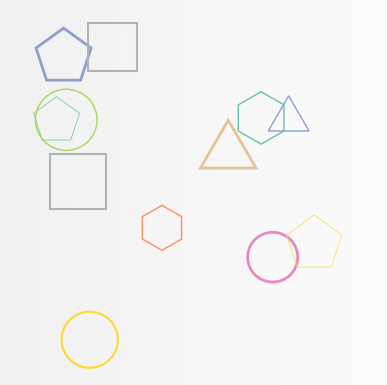[{"shape": "hexagon", "thickness": 1, "radius": 0.34, "center": [0.674, 0.694]}, {"shape": "pentagon", "thickness": 0.5, "radius": 0.31, "center": [0.146, 0.687]}, {"shape": "hexagon", "thickness": 1, "radius": 0.29, "center": [0.418, 0.408]}, {"shape": "pentagon", "thickness": 2, "radius": 0.37, "center": [0.164, 0.852]}, {"shape": "triangle", "thickness": 1, "radius": 0.3, "center": [0.745, 0.69]}, {"shape": "circle", "thickness": 2, "radius": 0.32, "center": [0.704, 0.332]}, {"shape": "circle", "thickness": 1, "radius": 0.4, "center": [0.171, 0.689]}, {"shape": "circle", "thickness": 1.5, "radius": 0.36, "center": [0.232, 0.118]}, {"shape": "pentagon", "thickness": 0.5, "radius": 0.37, "center": [0.811, 0.367]}, {"shape": "triangle", "thickness": 2, "radius": 0.41, "center": [0.589, 0.605]}, {"shape": "square", "thickness": 1.5, "radius": 0.31, "center": [0.291, 0.879]}, {"shape": "square", "thickness": 1.5, "radius": 0.36, "center": [0.201, 0.528]}]